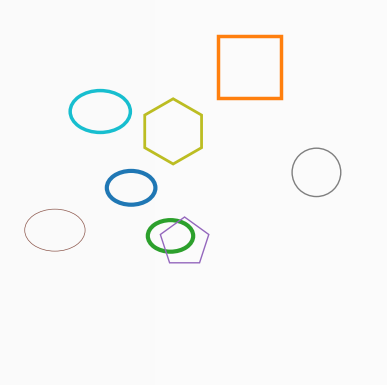[{"shape": "oval", "thickness": 3, "radius": 0.31, "center": [0.338, 0.512]}, {"shape": "square", "thickness": 2.5, "radius": 0.4, "center": [0.644, 0.826]}, {"shape": "oval", "thickness": 3, "radius": 0.29, "center": [0.44, 0.387]}, {"shape": "pentagon", "thickness": 1, "radius": 0.33, "center": [0.476, 0.371]}, {"shape": "oval", "thickness": 0.5, "radius": 0.39, "center": [0.142, 0.402]}, {"shape": "circle", "thickness": 1, "radius": 0.31, "center": [0.817, 0.552]}, {"shape": "hexagon", "thickness": 2, "radius": 0.42, "center": [0.447, 0.659]}, {"shape": "oval", "thickness": 2.5, "radius": 0.39, "center": [0.259, 0.71]}]